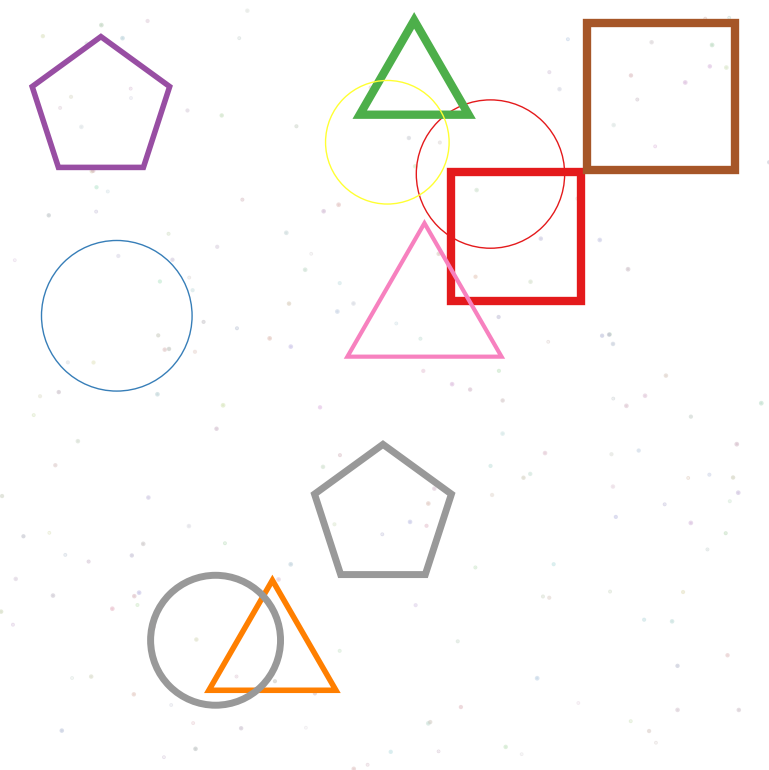[{"shape": "square", "thickness": 3, "radius": 0.42, "center": [0.67, 0.693]}, {"shape": "circle", "thickness": 0.5, "radius": 0.48, "center": [0.637, 0.774]}, {"shape": "circle", "thickness": 0.5, "radius": 0.49, "center": [0.152, 0.59]}, {"shape": "triangle", "thickness": 3, "radius": 0.41, "center": [0.538, 0.892]}, {"shape": "pentagon", "thickness": 2, "radius": 0.47, "center": [0.131, 0.859]}, {"shape": "triangle", "thickness": 2, "radius": 0.48, "center": [0.354, 0.151]}, {"shape": "circle", "thickness": 0.5, "radius": 0.4, "center": [0.503, 0.815]}, {"shape": "square", "thickness": 3, "radius": 0.48, "center": [0.859, 0.875]}, {"shape": "triangle", "thickness": 1.5, "radius": 0.58, "center": [0.551, 0.595]}, {"shape": "pentagon", "thickness": 2.5, "radius": 0.47, "center": [0.497, 0.329]}, {"shape": "circle", "thickness": 2.5, "radius": 0.42, "center": [0.28, 0.169]}]